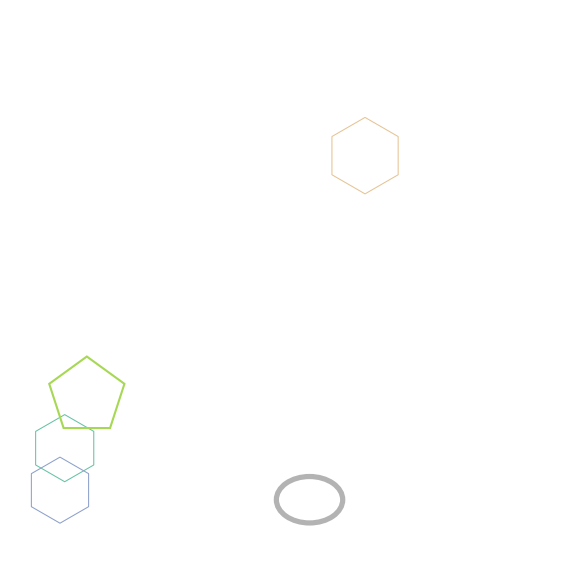[{"shape": "hexagon", "thickness": 0.5, "radius": 0.29, "center": [0.112, 0.223]}, {"shape": "hexagon", "thickness": 0.5, "radius": 0.29, "center": [0.104, 0.15]}, {"shape": "pentagon", "thickness": 1, "radius": 0.34, "center": [0.15, 0.313]}, {"shape": "hexagon", "thickness": 0.5, "radius": 0.33, "center": [0.632, 0.73]}, {"shape": "oval", "thickness": 2.5, "radius": 0.29, "center": [0.536, 0.134]}]